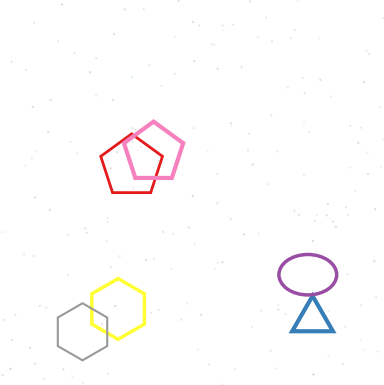[{"shape": "pentagon", "thickness": 2, "radius": 0.42, "center": [0.342, 0.568]}, {"shape": "triangle", "thickness": 3, "radius": 0.31, "center": [0.812, 0.17]}, {"shape": "oval", "thickness": 2.5, "radius": 0.38, "center": [0.799, 0.286]}, {"shape": "hexagon", "thickness": 2.5, "radius": 0.39, "center": [0.307, 0.198]}, {"shape": "pentagon", "thickness": 3, "radius": 0.4, "center": [0.399, 0.603]}, {"shape": "hexagon", "thickness": 1.5, "radius": 0.37, "center": [0.214, 0.138]}]